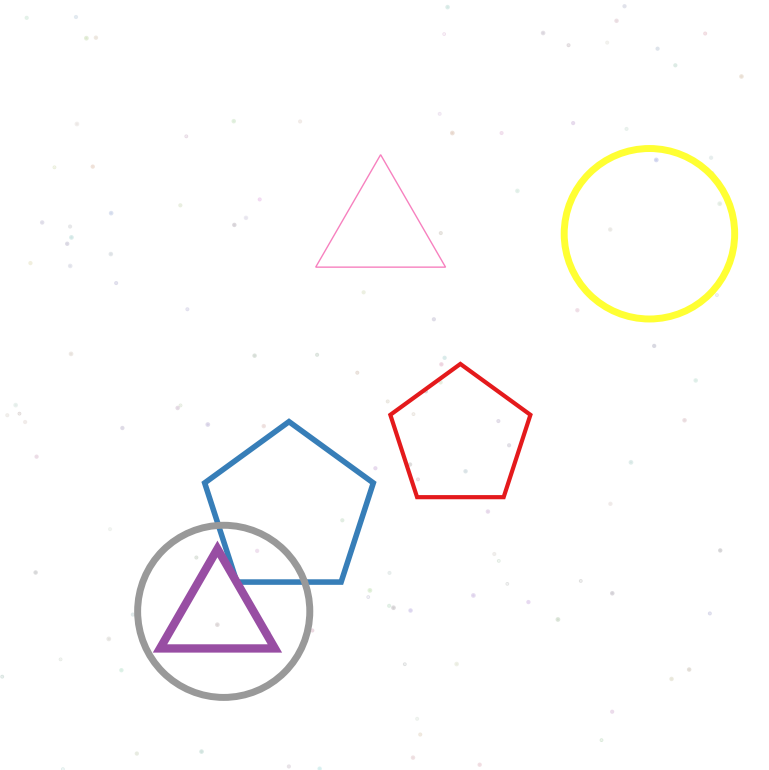[{"shape": "pentagon", "thickness": 1.5, "radius": 0.48, "center": [0.598, 0.432]}, {"shape": "pentagon", "thickness": 2, "radius": 0.58, "center": [0.375, 0.337]}, {"shape": "triangle", "thickness": 3, "radius": 0.43, "center": [0.282, 0.201]}, {"shape": "circle", "thickness": 2.5, "radius": 0.55, "center": [0.843, 0.696]}, {"shape": "triangle", "thickness": 0.5, "radius": 0.49, "center": [0.494, 0.702]}, {"shape": "circle", "thickness": 2.5, "radius": 0.56, "center": [0.291, 0.206]}]